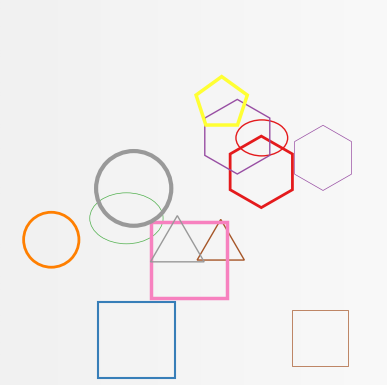[{"shape": "oval", "thickness": 1, "radius": 0.33, "center": [0.676, 0.642]}, {"shape": "hexagon", "thickness": 2, "radius": 0.46, "center": [0.674, 0.554]}, {"shape": "square", "thickness": 1.5, "radius": 0.49, "center": [0.352, 0.117]}, {"shape": "oval", "thickness": 0.5, "radius": 0.47, "center": [0.326, 0.433]}, {"shape": "hexagon", "thickness": 0.5, "radius": 0.42, "center": [0.834, 0.59]}, {"shape": "hexagon", "thickness": 1, "radius": 0.48, "center": [0.612, 0.645]}, {"shape": "circle", "thickness": 2, "radius": 0.36, "center": [0.132, 0.377]}, {"shape": "pentagon", "thickness": 2.5, "radius": 0.35, "center": [0.572, 0.732]}, {"shape": "square", "thickness": 0.5, "radius": 0.36, "center": [0.825, 0.121]}, {"shape": "triangle", "thickness": 1, "radius": 0.35, "center": [0.57, 0.36]}, {"shape": "square", "thickness": 2.5, "radius": 0.49, "center": [0.487, 0.325]}, {"shape": "circle", "thickness": 3, "radius": 0.49, "center": [0.345, 0.511]}, {"shape": "triangle", "thickness": 1, "radius": 0.4, "center": [0.458, 0.36]}]